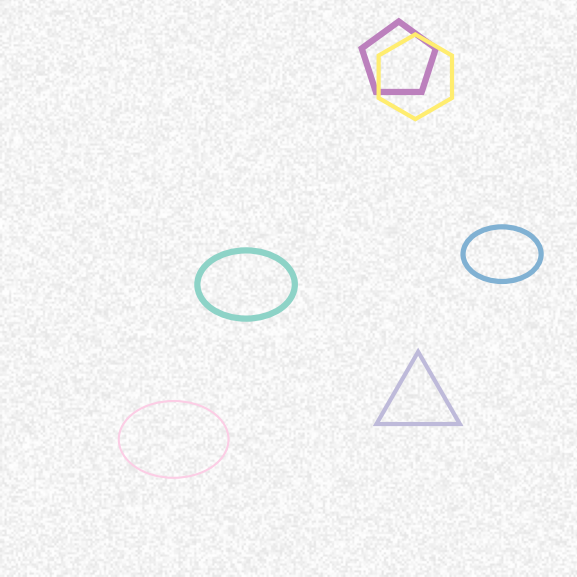[{"shape": "oval", "thickness": 3, "radius": 0.42, "center": [0.426, 0.506]}, {"shape": "triangle", "thickness": 2, "radius": 0.42, "center": [0.724, 0.307]}, {"shape": "oval", "thickness": 2.5, "radius": 0.34, "center": [0.869, 0.559]}, {"shape": "oval", "thickness": 1, "radius": 0.48, "center": [0.301, 0.238]}, {"shape": "pentagon", "thickness": 3, "radius": 0.34, "center": [0.691, 0.894]}, {"shape": "hexagon", "thickness": 2, "radius": 0.37, "center": [0.719, 0.866]}]